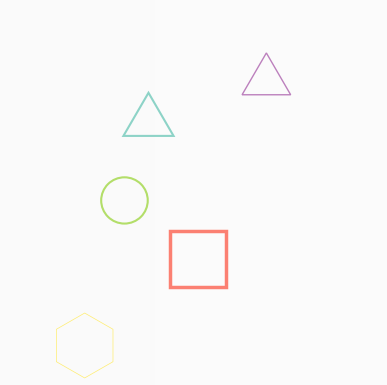[{"shape": "triangle", "thickness": 1.5, "radius": 0.37, "center": [0.383, 0.684]}, {"shape": "square", "thickness": 2.5, "radius": 0.37, "center": [0.511, 0.327]}, {"shape": "circle", "thickness": 1.5, "radius": 0.3, "center": [0.321, 0.479]}, {"shape": "triangle", "thickness": 1, "radius": 0.36, "center": [0.687, 0.79]}, {"shape": "hexagon", "thickness": 0.5, "radius": 0.42, "center": [0.219, 0.103]}]